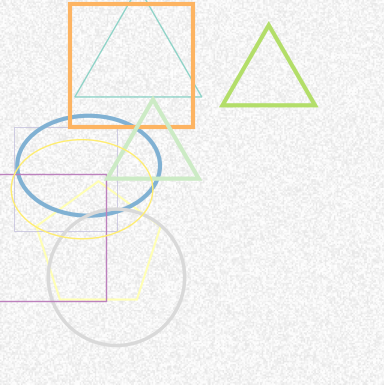[{"shape": "triangle", "thickness": 1, "radius": 0.95, "center": [0.359, 0.843]}, {"shape": "pentagon", "thickness": 1.5, "radius": 0.85, "center": [0.256, 0.359]}, {"shape": "square", "thickness": 0.5, "radius": 0.67, "center": [0.17, 0.534]}, {"shape": "oval", "thickness": 3, "radius": 0.93, "center": [0.23, 0.57]}, {"shape": "square", "thickness": 3, "radius": 0.8, "center": [0.341, 0.831]}, {"shape": "triangle", "thickness": 3, "radius": 0.69, "center": [0.698, 0.796]}, {"shape": "circle", "thickness": 2.5, "radius": 0.89, "center": [0.303, 0.28]}, {"shape": "square", "thickness": 1, "radius": 0.82, "center": [0.11, 0.382]}, {"shape": "triangle", "thickness": 3, "radius": 0.69, "center": [0.397, 0.605]}, {"shape": "oval", "thickness": 1, "radius": 0.92, "center": [0.213, 0.509]}]